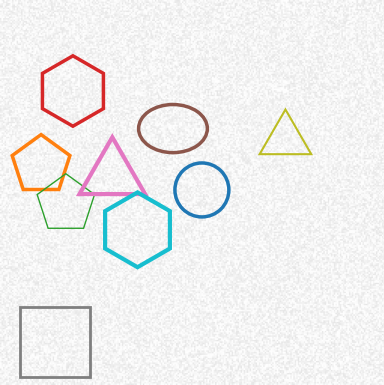[{"shape": "circle", "thickness": 2.5, "radius": 0.35, "center": [0.524, 0.507]}, {"shape": "pentagon", "thickness": 2.5, "radius": 0.39, "center": [0.107, 0.572]}, {"shape": "pentagon", "thickness": 1, "radius": 0.39, "center": [0.171, 0.47]}, {"shape": "hexagon", "thickness": 2.5, "radius": 0.46, "center": [0.189, 0.764]}, {"shape": "oval", "thickness": 2.5, "radius": 0.45, "center": [0.449, 0.666]}, {"shape": "triangle", "thickness": 3, "radius": 0.49, "center": [0.292, 0.545]}, {"shape": "square", "thickness": 2, "radius": 0.45, "center": [0.144, 0.112]}, {"shape": "triangle", "thickness": 1.5, "radius": 0.39, "center": [0.741, 0.638]}, {"shape": "hexagon", "thickness": 3, "radius": 0.49, "center": [0.357, 0.403]}]